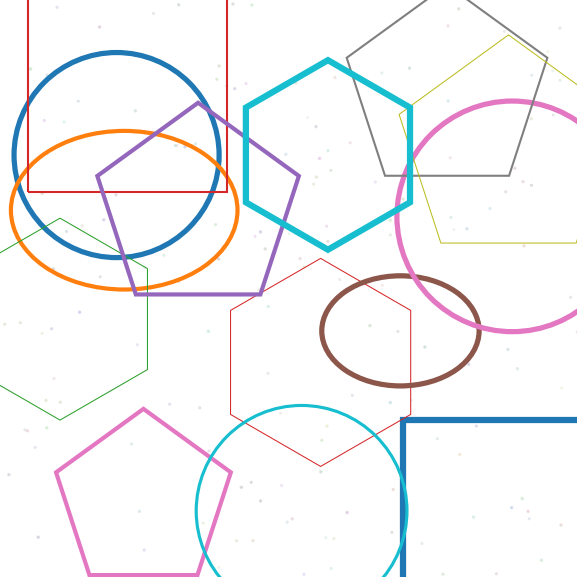[{"shape": "circle", "thickness": 2.5, "radius": 0.89, "center": [0.202, 0.731]}, {"shape": "square", "thickness": 3, "radius": 0.79, "center": [0.856, 0.114]}, {"shape": "oval", "thickness": 2, "radius": 0.98, "center": [0.215, 0.635]}, {"shape": "hexagon", "thickness": 0.5, "radius": 0.87, "center": [0.104, 0.447]}, {"shape": "square", "thickness": 1, "radius": 0.86, "center": [0.221, 0.84]}, {"shape": "hexagon", "thickness": 0.5, "radius": 0.9, "center": [0.555, 0.372]}, {"shape": "pentagon", "thickness": 2, "radius": 0.92, "center": [0.343, 0.638]}, {"shape": "oval", "thickness": 2.5, "radius": 0.68, "center": [0.693, 0.426]}, {"shape": "circle", "thickness": 2.5, "radius": 1.0, "center": [0.887, 0.624]}, {"shape": "pentagon", "thickness": 2, "radius": 0.8, "center": [0.248, 0.132]}, {"shape": "pentagon", "thickness": 1, "radius": 0.91, "center": [0.774, 0.843]}, {"shape": "pentagon", "thickness": 0.5, "radius": 1.0, "center": [0.881, 0.739]}, {"shape": "hexagon", "thickness": 3, "radius": 0.82, "center": [0.568, 0.731]}, {"shape": "circle", "thickness": 1.5, "radius": 0.91, "center": [0.522, 0.115]}]